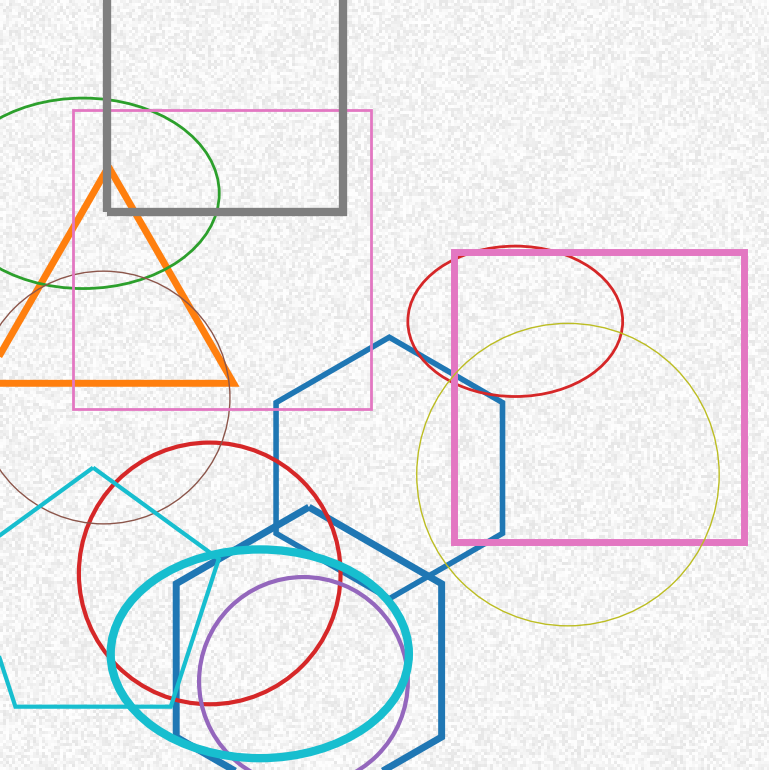[{"shape": "hexagon", "thickness": 2, "radius": 0.85, "center": [0.506, 0.392]}, {"shape": "hexagon", "thickness": 2.5, "radius": 1.0, "center": [0.401, 0.142]}, {"shape": "triangle", "thickness": 2.5, "radius": 0.94, "center": [0.141, 0.596]}, {"shape": "oval", "thickness": 1, "radius": 0.88, "center": [0.108, 0.749]}, {"shape": "circle", "thickness": 1.5, "radius": 0.85, "center": [0.272, 0.255]}, {"shape": "oval", "thickness": 1, "radius": 0.7, "center": [0.669, 0.583]}, {"shape": "circle", "thickness": 1.5, "radius": 0.68, "center": [0.394, 0.115]}, {"shape": "circle", "thickness": 0.5, "radius": 0.82, "center": [0.135, 0.484]}, {"shape": "square", "thickness": 1, "radius": 0.97, "center": [0.288, 0.663]}, {"shape": "square", "thickness": 2.5, "radius": 0.94, "center": [0.778, 0.484]}, {"shape": "square", "thickness": 3, "radius": 0.77, "center": [0.292, 0.878]}, {"shape": "circle", "thickness": 0.5, "radius": 0.98, "center": [0.738, 0.384]}, {"shape": "oval", "thickness": 3, "radius": 0.97, "center": [0.337, 0.151]}, {"shape": "pentagon", "thickness": 1.5, "radius": 0.86, "center": [0.121, 0.221]}]